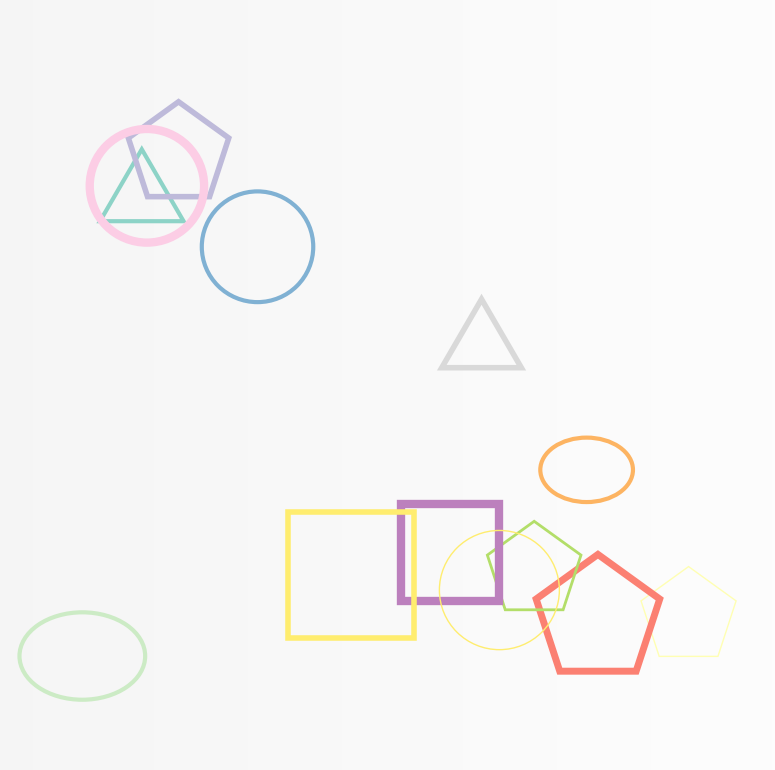[{"shape": "triangle", "thickness": 1.5, "radius": 0.31, "center": [0.183, 0.744]}, {"shape": "pentagon", "thickness": 0.5, "radius": 0.32, "center": [0.888, 0.2]}, {"shape": "pentagon", "thickness": 2, "radius": 0.34, "center": [0.23, 0.8]}, {"shape": "pentagon", "thickness": 2.5, "radius": 0.42, "center": [0.772, 0.196]}, {"shape": "circle", "thickness": 1.5, "radius": 0.36, "center": [0.332, 0.68]}, {"shape": "oval", "thickness": 1.5, "radius": 0.3, "center": [0.757, 0.39]}, {"shape": "pentagon", "thickness": 1, "radius": 0.32, "center": [0.689, 0.259]}, {"shape": "circle", "thickness": 3, "radius": 0.37, "center": [0.19, 0.759]}, {"shape": "triangle", "thickness": 2, "radius": 0.3, "center": [0.621, 0.552]}, {"shape": "square", "thickness": 3, "radius": 0.32, "center": [0.581, 0.282]}, {"shape": "oval", "thickness": 1.5, "radius": 0.41, "center": [0.106, 0.148]}, {"shape": "square", "thickness": 2, "radius": 0.41, "center": [0.453, 0.253]}, {"shape": "circle", "thickness": 0.5, "radius": 0.39, "center": [0.644, 0.234]}]